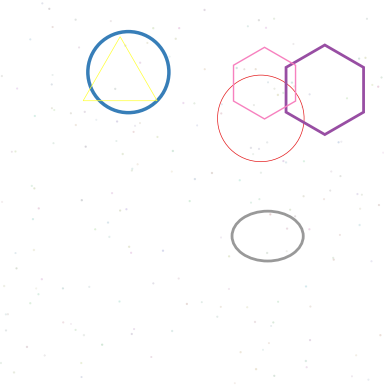[{"shape": "circle", "thickness": 0.5, "radius": 0.56, "center": [0.677, 0.692]}, {"shape": "circle", "thickness": 2.5, "radius": 0.53, "center": [0.333, 0.813]}, {"shape": "hexagon", "thickness": 2, "radius": 0.58, "center": [0.844, 0.767]}, {"shape": "triangle", "thickness": 0.5, "radius": 0.55, "center": [0.312, 0.794]}, {"shape": "hexagon", "thickness": 1, "radius": 0.47, "center": [0.687, 0.784]}, {"shape": "oval", "thickness": 2, "radius": 0.46, "center": [0.695, 0.387]}]